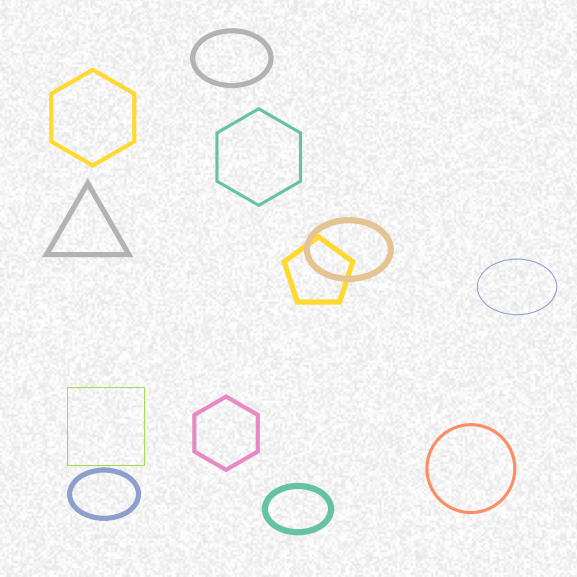[{"shape": "oval", "thickness": 3, "radius": 0.29, "center": [0.516, 0.118]}, {"shape": "hexagon", "thickness": 1.5, "radius": 0.42, "center": [0.448, 0.727]}, {"shape": "circle", "thickness": 1.5, "radius": 0.38, "center": [0.815, 0.188]}, {"shape": "oval", "thickness": 0.5, "radius": 0.34, "center": [0.895, 0.502]}, {"shape": "oval", "thickness": 2.5, "radius": 0.3, "center": [0.18, 0.143]}, {"shape": "hexagon", "thickness": 2, "radius": 0.32, "center": [0.391, 0.249]}, {"shape": "square", "thickness": 0.5, "radius": 0.34, "center": [0.183, 0.261]}, {"shape": "pentagon", "thickness": 2.5, "radius": 0.31, "center": [0.551, 0.527]}, {"shape": "hexagon", "thickness": 2, "radius": 0.41, "center": [0.161, 0.795]}, {"shape": "oval", "thickness": 3, "radius": 0.36, "center": [0.604, 0.567]}, {"shape": "triangle", "thickness": 2.5, "radius": 0.41, "center": [0.152, 0.599]}, {"shape": "oval", "thickness": 2.5, "radius": 0.34, "center": [0.402, 0.898]}]